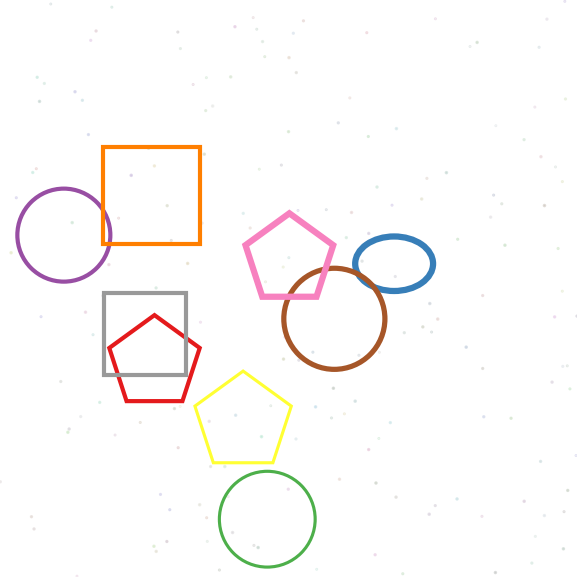[{"shape": "pentagon", "thickness": 2, "radius": 0.41, "center": [0.268, 0.371]}, {"shape": "oval", "thickness": 3, "radius": 0.34, "center": [0.682, 0.542]}, {"shape": "circle", "thickness": 1.5, "radius": 0.41, "center": [0.463, 0.1]}, {"shape": "circle", "thickness": 2, "radius": 0.4, "center": [0.111, 0.592]}, {"shape": "square", "thickness": 2, "radius": 0.42, "center": [0.262, 0.66]}, {"shape": "pentagon", "thickness": 1.5, "radius": 0.44, "center": [0.421, 0.269]}, {"shape": "circle", "thickness": 2.5, "radius": 0.44, "center": [0.579, 0.447]}, {"shape": "pentagon", "thickness": 3, "radius": 0.4, "center": [0.501, 0.55]}, {"shape": "square", "thickness": 2, "radius": 0.36, "center": [0.251, 0.42]}]